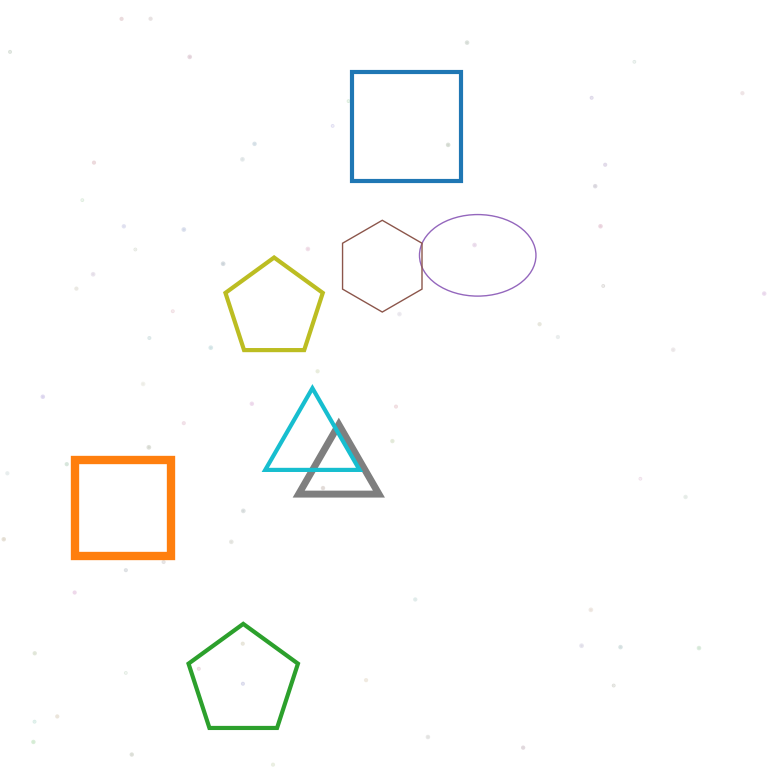[{"shape": "square", "thickness": 1.5, "radius": 0.35, "center": [0.528, 0.836]}, {"shape": "square", "thickness": 3, "radius": 0.31, "center": [0.16, 0.34]}, {"shape": "pentagon", "thickness": 1.5, "radius": 0.37, "center": [0.316, 0.115]}, {"shape": "oval", "thickness": 0.5, "radius": 0.38, "center": [0.62, 0.668]}, {"shape": "hexagon", "thickness": 0.5, "radius": 0.3, "center": [0.496, 0.654]}, {"shape": "triangle", "thickness": 2.5, "radius": 0.3, "center": [0.44, 0.388]}, {"shape": "pentagon", "thickness": 1.5, "radius": 0.33, "center": [0.356, 0.599]}, {"shape": "triangle", "thickness": 1.5, "radius": 0.35, "center": [0.406, 0.425]}]